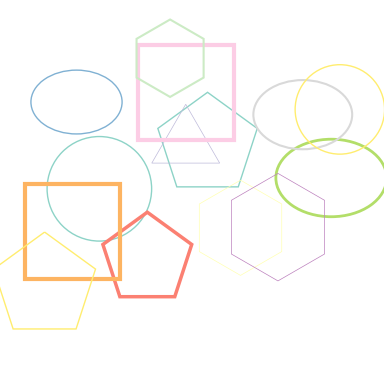[{"shape": "circle", "thickness": 1, "radius": 0.68, "center": [0.258, 0.51]}, {"shape": "pentagon", "thickness": 1, "radius": 0.68, "center": [0.539, 0.624]}, {"shape": "hexagon", "thickness": 0.5, "radius": 0.62, "center": [0.625, 0.408]}, {"shape": "triangle", "thickness": 0.5, "radius": 0.51, "center": [0.482, 0.627]}, {"shape": "pentagon", "thickness": 2.5, "radius": 0.61, "center": [0.383, 0.327]}, {"shape": "oval", "thickness": 1, "radius": 0.59, "center": [0.199, 0.735]}, {"shape": "square", "thickness": 3, "radius": 0.62, "center": [0.187, 0.398]}, {"shape": "oval", "thickness": 2, "radius": 0.72, "center": [0.86, 0.538]}, {"shape": "square", "thickness": 3, "radius": 0.62, "center": [0.483, 0.759]}, {"shape": "oval", "thickness": 1.5, "radius": 0.64, "center": [0.786, 0.702]}, {"shape": "hexagon", "thickness": 0.5, "radius": 0.7, "center": [0.722, 0.41]}, {"shape": "hexagon", "thickness": 1.5, "radius": 0.5, "center": [0.442, 0.849]}, {"shape": "pentagon", "thickness": 1, "radius": 0.7, "center": [0.116, 0.258]}, {"shape": "circle", "thickness": 1, "radius": 0.58, "center": [0.883, 0.716]}]